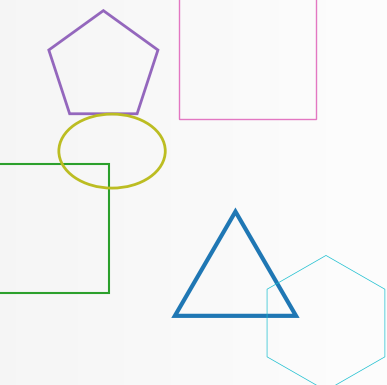[{"shape": "triangle", "thickness": 3, "radius": 0.9, "center": [0.608, 0.27]}, {"shape": "square", "thickness": 1.5, "radius": 0.84, "center": [0.114, 0.407]}, {"shape": "pentagon", "thickness": 2, "radius": 0.74, "center": [0.267, 0.824]}, {"shape": "square", "thickness": 1, "radius": 0.88, "center": [0.638, 0.868]}, {"shape": "oval", "thickness": 2, "radius": 0.69, "center": [0.289, 0.608]}, {"shape": "hexagon", "thickness": 0.5, "radius": 0.88, "center": [0.841, 0.161]}]